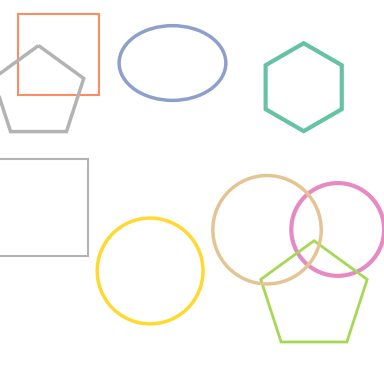[{"shape": "hexagon", "thickness": 3, "radius": 0.57, "center": [0.789, 0.774]}, {"shape": "square", "thickness": 1.5, "radius": 0.52, "center": [0.153, 0.858]}, {"shape": "oval", "thickness": 2.5, "radius": 0.69, "center": [0.448, 0.836]}, {"shape": "circle", "thickness": 3, "radius": 0.6, "center": [0.877, 0.404]}, {"shape": "pentagon", "thickness": 2, "radius": 0.73, "center": [0.816, 0.229]}, {"shape": "circle", "thickness": 2.5, "radius": 0.69, "center": [0.39, 0.296]}, {"shape": "circle", "thickness": 2.5, "radius": 0.7, "center": [0.694, 0.403]}, {"shape": "pentagon", "thickness": 2.5, "radius": 0.62, "center": [0.1, 0.758]}, {"shape": "square", "thickness": 1.5, "radius": 0.63, "center": [0.104, 0.46]}]